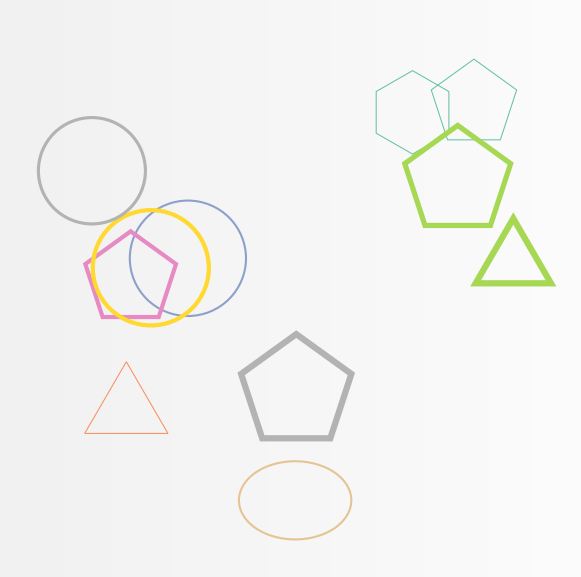[{"shape": "pentagon", "thickness": 0.5, "radius": 0.39, "center": [0.815, 0.82]}, {"shape": "hexagon", "thickness": 0.5, "radius": 0.36, "center": [0.71, 0.805]}, {"shape": "triangle", "thickness": 0.5, "radius": 0.41, "center": [0.217, 0.29]}, {"shape": "circle", "thickness": 1, "radius": 0.5, "center": [0.323, 0.552]}, {"shape": "pentagon", "thickness": 2, "radius": 0.41, "center": [0.225, 0.517]}, {"shape": "triangle", "thickness": 3, "radius": 0.37, "center": [0.883, 0.546]}, {"shape": "pentagon", "thickness": 2.5, "radius": 0.48, "center": [0.787, 0.686]}, {"shape": "circle", "thickness": 2, "radius": 0.5, "center": [0.259, 0.535]}, {"shape": "oval", "thickness": 1, "radius": 0.48, "center": [0.508, 0.133]}, {"shape": "pentagon", "thickness": 3, "radius": 0.5, "center": [0.51, 0.321]}, {"shape": "circle", "thickness": 1.5, "radius": 0.46, "center": [0.158, 0.703]}]